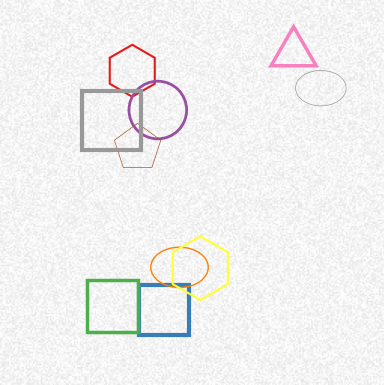[{"shape": "hexagon", "thickness": 1.5, "radius": 0.34, "center": [0.344, 0.816]}, {"shape": "square", "thickness": 3, "radius": 0.32, "center": [0.427, 0.195]}, {"shape": "square", "thickness": 2.5, "radius": 0.33, "center": [0.293, 0.206]}, {"shape": "circle", "thickness": 2, "radius": 0.37, "center": [0.41, 0.714]}, {"shape": "oval", "thickness": 1, "radius": 0.37, "center": [0.466, 0.306]}, {"shape": "hexagon", "thickness": 1.5, "radius": 0.41, "center": [0.52, 0.303]}, {"shape": "pentagon", "thickness": 0.5, "radius": 0.32, "center": [0.357, 0.616]}, {"shape": "triangle", "thickness": 2.5, "radius": 0.34, "center": [0.763, 0.863]}, {"shape": "oval", "thickness": 0.5, "radius": 0.33, "center": [0.833, 0.771]}, {"shape": "square", "thickness": 3, "radius": 0.38, "center": [0.289, 0.687]}]